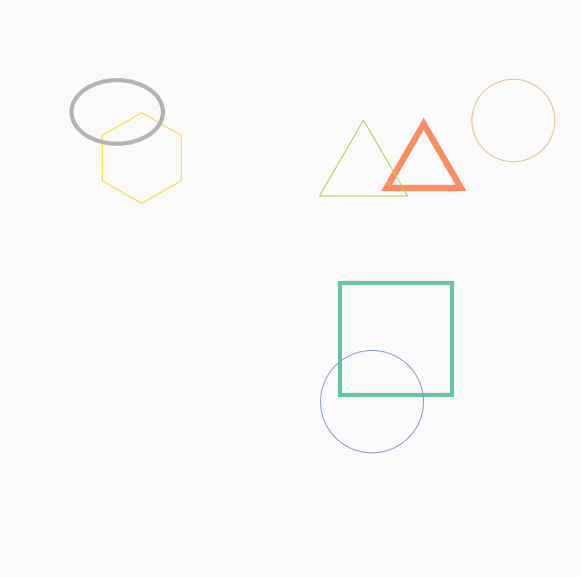[{"shape": "square", "thickness": 2, "radius": 0.48, "center": [0.681, 0.413]}, {"shape": "triangle", "thickness": 3, "radius": 0.37, "center": [0.729, 0.711]}, {"shape": "circle", "thickness": 0.5, "radius": 0.44, "center": [0.64, 0.304]}, {"shape": "triangle", "thickness": 0.5, "radius": 0.44, "center": [0.625, 0.704]}, {"shape": "hexagon", "thickness": 0.5, "radius": 0.39, "center": [0.244, 0.725]}, {"shape": "circle", "thickness": 0.5, "radius": 0.36, "center": [0.883, 0.79]}, {"shape": "oval", "thickness": 2, "radius": 0.39, "center": [0.202, 0.805]}]